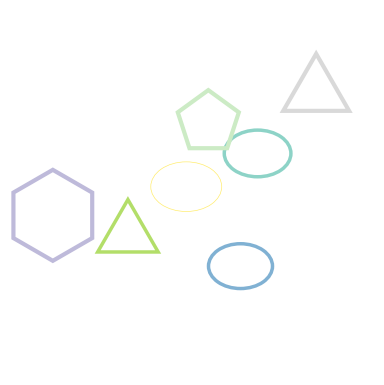[{"shape": "oval", "thickness": 2.5, "radius": 0.43, "center": [0.669, 0.601]}, {"shape": "hexagon", "thickness": 3, "radius": 0.59, "center": [0.137, 0.441]}, {"shape": "oval", "thickness": 2.5, "radius": 0.42, "center": [0.625, 0.309]}, {"shape": "triangle", "thickness": 2.5, "radius": 0.45, "center": [0.332, 0.391]}, {"shape": "triangle", "thickness": 3, "radius": 0.49, "center": [0.821, 0.761]}, {"shape": "pentagon", "thickness": 3, "radius": 0.42, "center": [0.541, 0.683]}, {"shape": "oval", "thickness": 0.5, "radius": 0.46, "center": [0.484, 0.515]}]